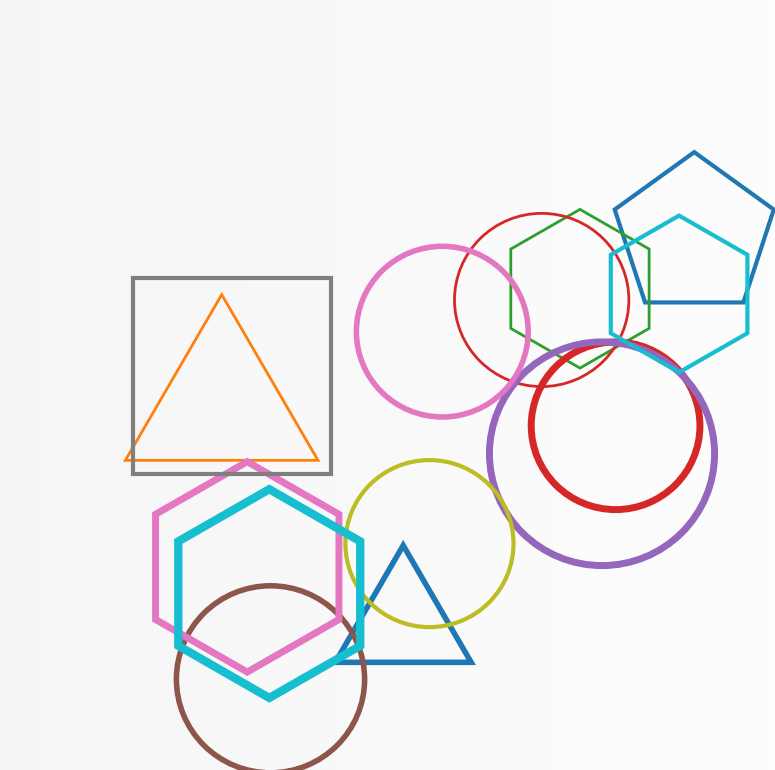[{"shape": "triangle", "thickness": 2, "radius": 0.51, "center": [0.52, 0.19]}, {"shape": "pentagon", "thickness": 1.5, "radius": 0.54, "center": [0.896, 0.695]}, {"shape": "triangle", "thickness": 1, "radius": 0.72, "center": [0.286, 0.474]}, {"shape": "hexagon", "thickness": 1, "radius": 0.52, "center": [0.748, 0.625]}, {"shape": "circle", "thickness": 1, "radius": 0.56, "center": [0.699, 0.61]}, {"shape": "circle", "thickness": 2.5, "radius": 0.54, "center": [0.794, 0.447]}, {"shape": "circle", "thickness": 2.5, "radius": 0.73, "center": [0.777, 0.411]}, {"shape": "circle", "thickness": 2, "radius": 0.61, "center": [0.349, 0.118]}, {"shape": "hexagon", "thickness": 2.5, "radius": 0.68, "center": [0.319, 0.264]}, {"shape": "circle", "thickness": 2, "radius": 0.55, "center": [0.571, 0.569]}, {"shape": "square", "thickness": 1.5, "radius": 0.64, "center": [0.299, 0.512]}, {"shape": "circle", "thickness": 1.5, "radius": 0.54, "center": [0.554, 0.294]}, {"shape": "hexagon", "thickness": 1.5, "radius": 0.51, "center": [0.876, 0.618]}, {"shape": "hexagon", "thickness": 3, "radius": 0.68, "center": [0.347, 0.229]}]